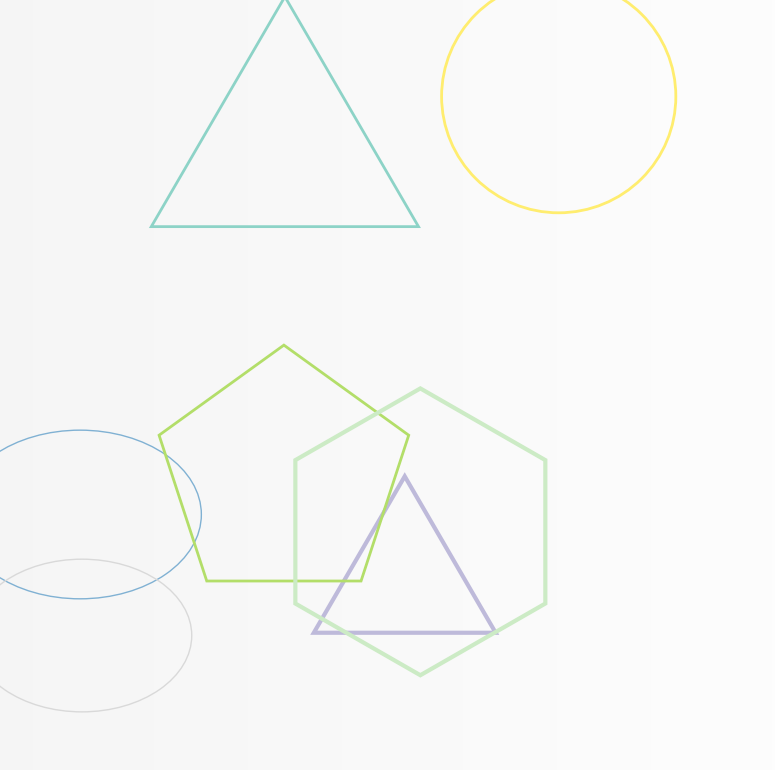[{"shape": "triangle", "thickness": 1, "radius": 1.0, "center": [0.368, 0.805]}, {"shape": "triangle", "thickness": 1.5, "radius": 0.68, "center": [0.522, 0.246]}, {"shape": "oval", "thickness": 0.5, "radius": 0.78, "center": [0.103, 0.332]}, {"shape": "pentagon", "thickness": 1, "radius": 0.85, "center": [0.366, 0.382]}, {"shape": "oval", "thickness": 0.5, "radius": 0.71, "center": [0.106, 0.175]}, {"shape": "hexagon", "thickness": 1.5, "radius": 0.93, "center": [0.542, 0.309]}, {"shape": "circle", "thickness": 1, "radius": 0.76, "center": [0.721, 0.875]}]